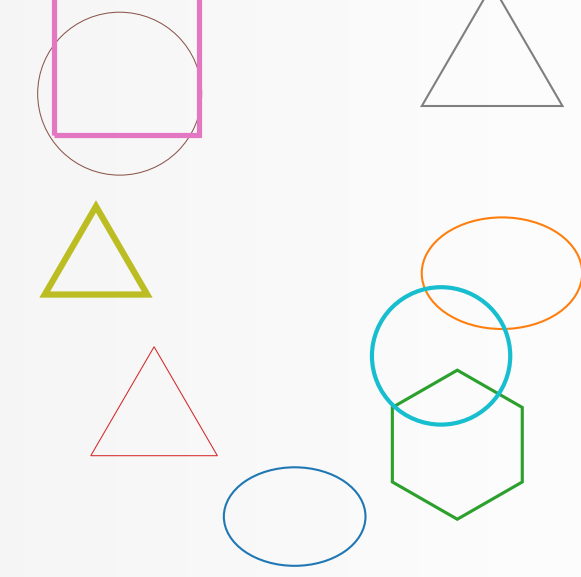[{"shape": "oval", "thickness": 1, "radius": 0.61, "center": [0.507, 0.105]}, {"shape": "oval", "thickness": 1, "radius": 0.69, "center": [0.864, 0.526]}, {"shape": "hexagon", "thickness": 1.5, "radius": 0.65, "center": [0.787, 0.229]}, {"shape": "triangle", "thickness": 0.5, "radius": 0.63, "center": [0.265, 0.273]}, {"shape": "circle", "thickness": 0.5, "radius": 0.71, "center": [0.206, 0.837]}, {"shape": "square", "thickness": 2.5, "radius": 0.62, "center": [0.218, 0.89]}, {"shape": "triangle", "thickness": 1, "radius": 0.7, "center": [0.847, 0.885]}, {"shape": "triangle", "thickness": 3, "radius": 0.51, "center": [0.165, 0.54]}, {"shape": "circle", "thickness": 2, "radius": 0.59, "center": [0.759, 0.383]}]